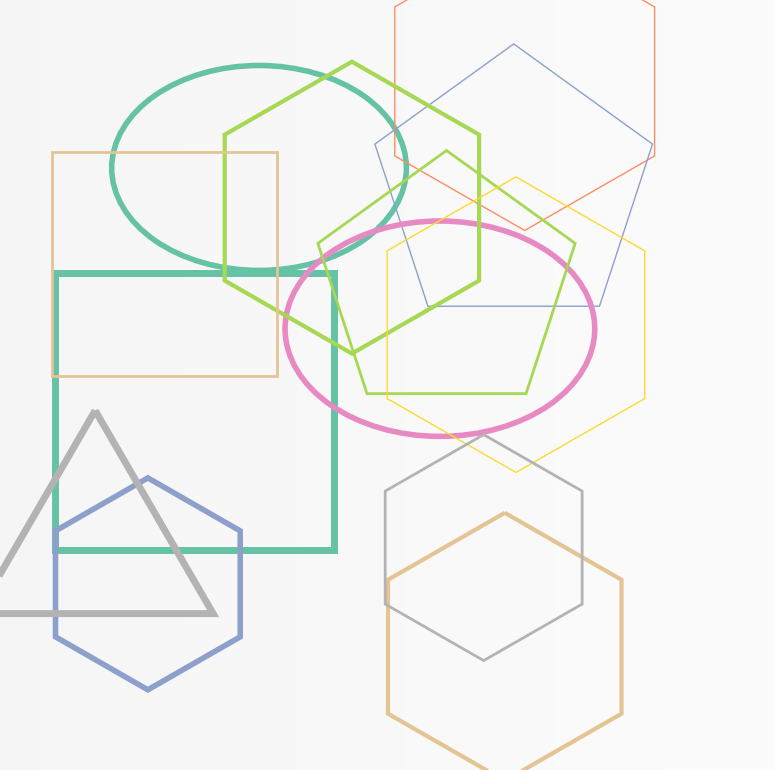[{"shape": "square", "thickness": 2.5, "radius": 0.9, "center": [0.251, 0.466]}, {"shape": "oval", "thickness": 2, "radius": 0.95, "center": [0.334, 0.782]}, {"shape": "hexagon", "thickness": 0.5, "radius": 0.97, "center": [0.677, 0.894]}, {"shape": "pentagon", "thickness": 0.5, "radius": 0.94, "center": [0.663, 0.755]}, {"shape": "hexagon", "thickness": 2, "radius": 0.69, "center": [0.191, 0.242]}, {"shape": "oval", "thickness": 2, "radius": 1.0, "center": [0.568, 0.573]}, {"shape": "hexagon", "thickness": 1.5, "radius": 0.95, "center": [0.454, 0.73]}, {"shape": "pentagon", "thickness": 1, "radius": 0.87, "center": [0.576, 0.63]}, {"shape": "hexagon", "thickness": 0.5, "radius": 0.96, "center": [0.666, 0.578]}, {"shape": "square", "thickness": 1, "radius": 0.73, "center": [0.212, 0.657]}, {"shape": "hexagon", "thickness": 1.5, "radius": 0.87, "center": [0.651, 0.16]}, {"shape": "hexagon", "thickness": 1, "radius": 0.73, "center": [0.624, 0.289]}, {"shape": "triangle", "thickness": 2.5, "radius": 0.88, "center": [0.123, 0.291]}]